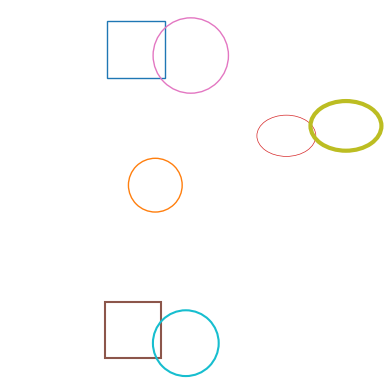[{"shape": "square", "thickness": 1, "radius": 0.37, "center": [0.353, 0.871]}, {"shape": "circle", "thickness": 1, "radius": 0.35, "center": [0.403, 0.519]}, {"shape": "oval", "thickness": 0.5, "radius": 0.38, "center": [0.744, 0.647]}, {"shape": "square", "thickness": 1.5, "radius": 0.36, "center": [0.346, 0.144]}, {"shape": "circle", "thickness": 1, "radius": 0.49, "center": [0.496, 0.856]}, {"shape": "oval", "thickness": 3, "radius": 0.46, "center": [0.899, 0.673]}, {"shape": "circle", "thickness": 1.5, "radius": 0.43, "center": [0.483, 0.109]}]